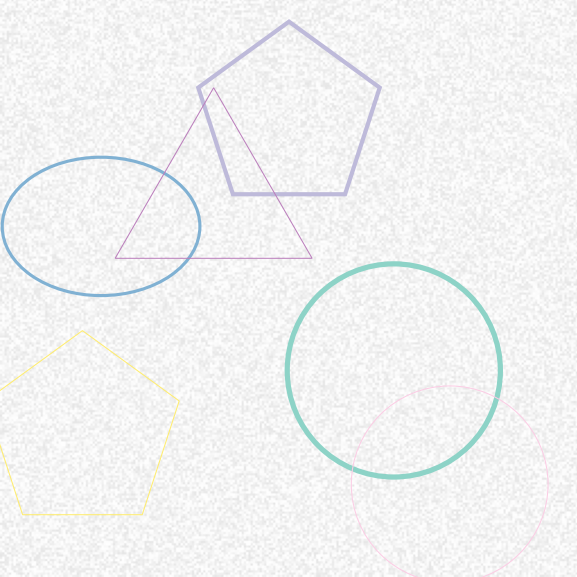[{"shape": "circle", "thickness": 2.5, "radius": 0.92, "center": [0.682, 0.358]}, {"shape": "pentagon", "thickness": 2, "radius": 0.83, "center": [0.5, 0.796]}, {"shape": "oval", "thickness": 1.5, "radius": 0.86, "center": [0.175, 0.607]}, {"shape": "circle", "thickness": 0.5, "radius": 0.85, "center": [0.779, 0.16]}, {"shape": "triangle", "thickness": 0.5, "radius": 0.98, "center": [0.37, 0.65]}, {"shape": "pentagon", "thickness": 0.5, "radius": 0.88, "center": [0.143, 0.25]}]